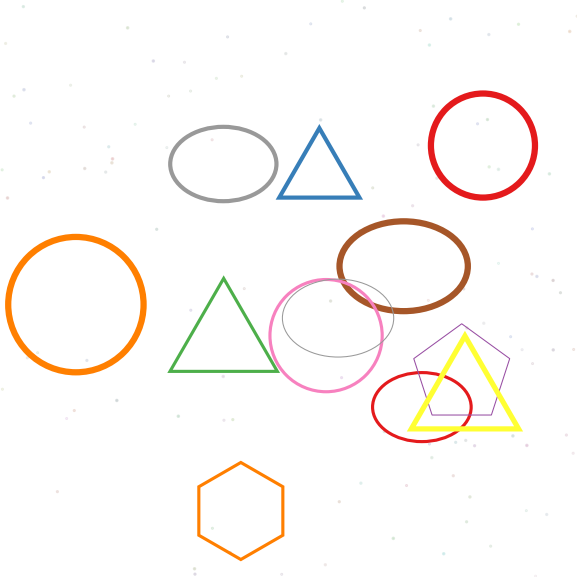[{"shape": "circle", "thickness": 3, "radius": 0.45, "center": [0.836, 0.747]}, {"shape": "oval", "thickness": 1.5, "radius": 0.43, "center": [0.731, 0.294]}, {"shape": "triangle", "thickness": 2, "radius": 0.4, "center": [0.553, 0.697]}, {"shape": "triangle", "thickness": 1.5, "radius": 0.54, "center": [0.387, 0.41]}, {"shape": "pentagon", "thickness": 0.5, "radius": 0.44, "center": [0.8, 0.351]}, {"shape": "circle", "thickness": 3, "radius": 0.59, "center": [0.131, 0.472]}, {"shape": "hexagon", "thickness": 1.5, "radius": 0.42, "center": [0.417, 0.114]}, {"shape": "triangle", "thickness": 2.5, "radius": 0.54, "center": [0.805, 0.31]}, {"shape": "oval", "thickness": 3, "radius": 0.56, "center": [0.699, 0.538]}, {"shape": "circle", "thickness": 1.5, "radius": 0.49, "center": [0.565, 0.418]}, {"shape": "oval", "thickness": 2, "radius": 0.46, "center": [0.387, 0.715]}, {"shape": "oval", "thickness": 0.5, "radius": 0.48, "center": [0.585, 0.448]}]